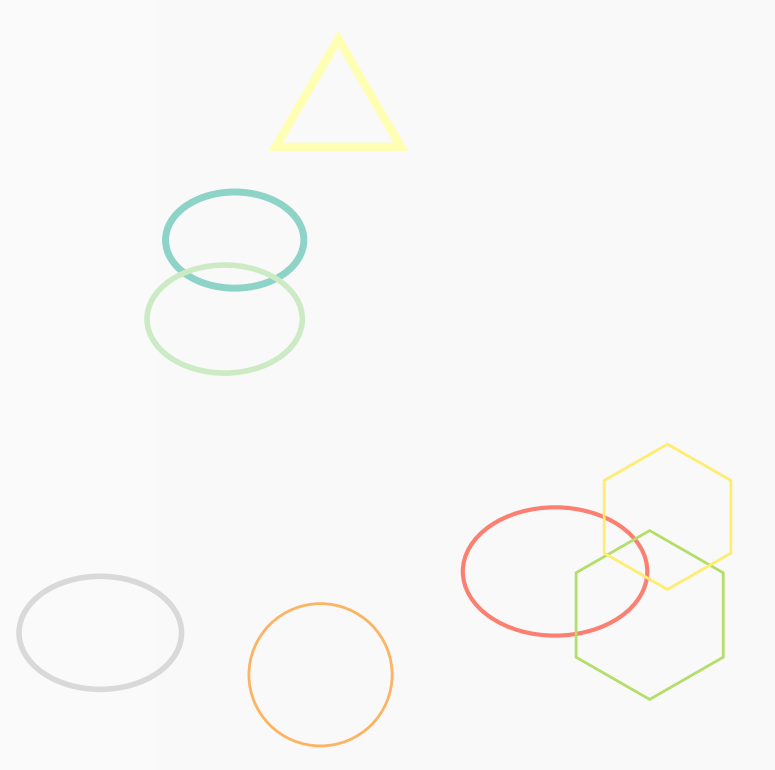[{"shape": "oval", "thickness": 2.5, "radius": 0.45, "center": [0.303, 0.688]}, {"shape": "triangle", "thickness": 3, "radius": 0.47, "center": [0.437, 0.856]}, {"shape": "oval", "thickness": 1.5, "radius": 0.6, "center": [0.716, 0.258]}, {"shape": "circle", "thickness": 1, "radius": 0.46, "center": [0.414, 0.124]}, {"shape": "hexagon", "thickness": 1, "radius": 0.55, "center": [0.838, 0.201]}, {"shape": "oval", "thickness": 2, "radius": 0.52, "center": [0.129, 0.178]}, {"shape": "oval", "thickness": 2, "radius": 0.5, "center": [0.29, 0.586]}, {"shape": "hexagon", "thickness": 1, "radius": 0.47, "center": [0.861, 0.329]}]